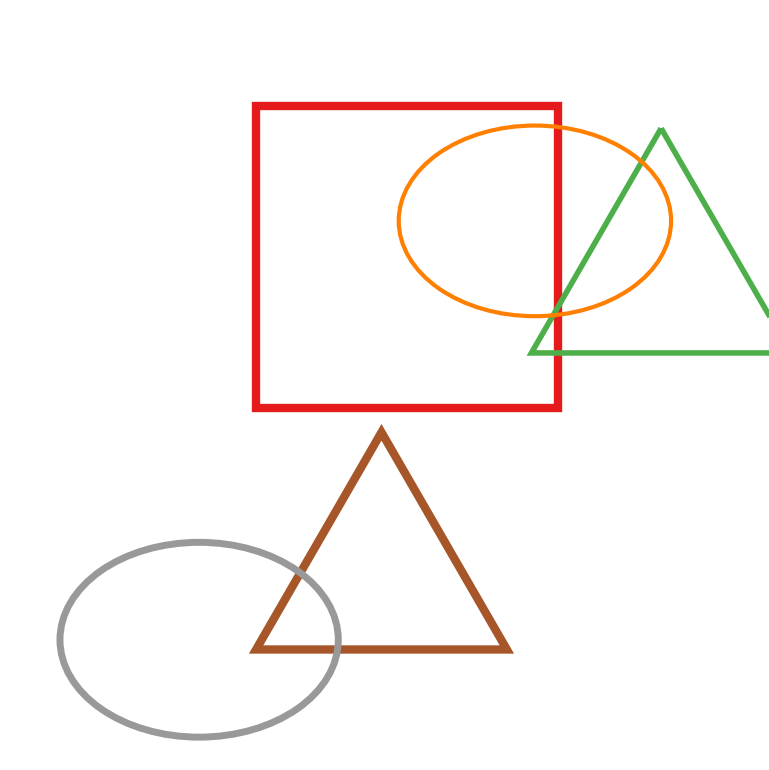[{"shape": "square", "thickness": 3, "radius": 0.98, "center": [0.529, 0.667]}, {"shape": "triangle", "thickness": 2, "radius": 0.97, "center": [0.859, 0.639]}, {"shape": "oval", "thickness": 1.5, "radius": 0.88, "center": [0.695, 0.713]}, {"shape": "triangle", "thickness": 3, "radius": 0.94, "center": [0.495, 0.251]}, {"shape": "oval", "thickness": 2.5, "radius": 0.9, "center": [0.259, 0.169]}]